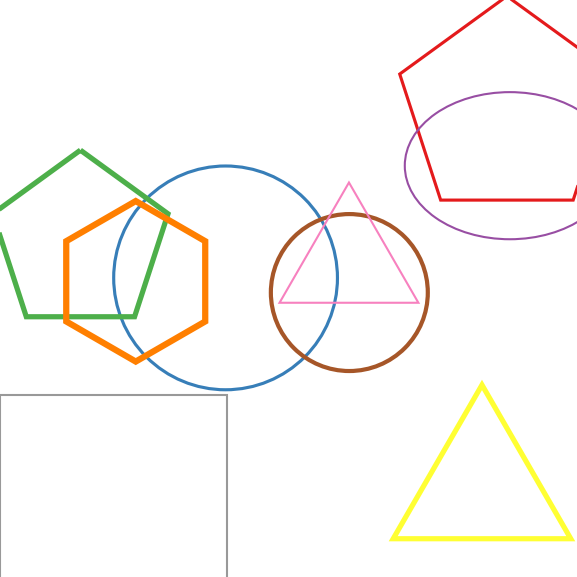[{"shape": "pentagon", "thickness": 1.5, "radius": 0.98, "center": [0.878, 0.811]}, {"shape": "circle", "thickness": 1.5, "radius": 0.97, "center": [0.391, 0.518]}, {"shape": "pentagon", "thickness": 2.5, "radius": 0.8, "center": [0.139, 0.58]}, {"shape": "oval", "thickness": 1, "radius": 0.91, "center": [0.883, 0.712]}, {"shape": "hexagon", "thickness": 3, "radius": 0.69, "center": [0.235, 0.512]}, {"shape": "triangle", "thickness": 2.5, "radius": 0.89, "center": [0.835, 0.155]}, {"shape": "circle", "thickness": 2, "radius": 0.68, "center": [0.605, 0.493]}, {"shape": "triangle", "thickness": 1, "radius": 0.69, "center": [0.604, 0.544]}, {"shape": "square", "thickness": 1, "radius": 0.98, "center": [0.197, 0.119]}]